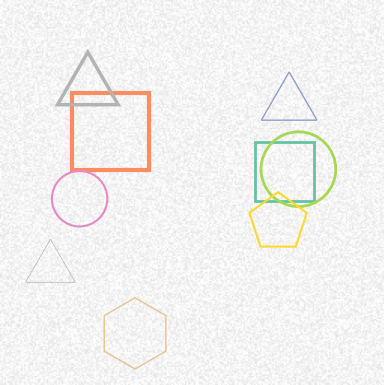[{"shape": "square", "thickness": 2, "radius": 0.38, "center": [0.74, 0.555]}, {"shape": "square", "thickness": 3, "radius": 0.5, "center": [0.286, 0.659]}, {"shape": "triangle", "thickness": 1, "radius": 0.42, "center": [0.751, 0.73]}, {"shape": "circle", "thickness": 1.5, "radius": 0.36, "center": [0.207, 0.484]}, {"shape": "circle", "thickness": 2, "radius": 0.49, "center": [0.775, 0.561]}, {"shape": "pentagon", "thickness": 1.5, "radius": 0.39, "center": [0.722, 0.423]}, {"shape": "hexagon", "thickness": 1, "radius": 0.46, "center": [0.351, 0.134]}, {"shape": "triangle", "thickness": 2.5, "radius": 0.45, "center": [0.228, 0.774]}, {"shape": "triangle", "thickness": 0.5, "radius": 0.37, "center": [0.131, 0.304]}]